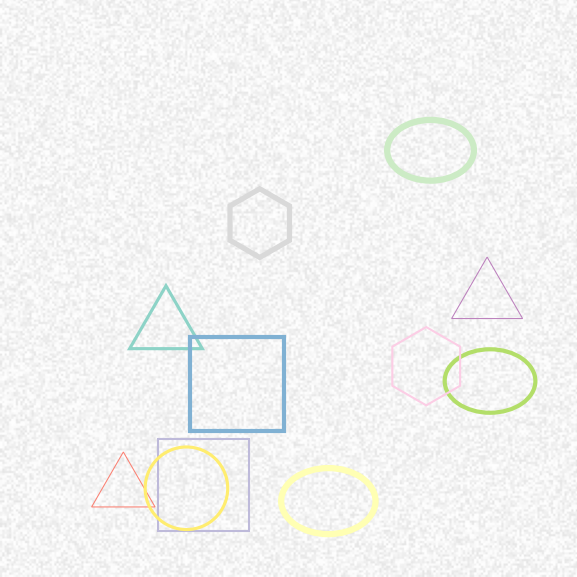[{"shape": "triangle", "thickness": 1.5, "radius": 0.36, "center": [0.287, 0.432]}, {"shape": "oval", "thickness": 3, "radius": 0.41, "center": [0.569, 0.131]}, {"shape": "square", "thickness": 1, "radius": 0.4, "center": [0.352, 0.159]}, {"shape": "triangle", "thickness": 0.5, "radius": 0.32, "center": [0.214, 0.153]}, {"shape": "square", "thickness": 2, "radius": 0.41, "center": [0.411, 0.334]}, {"shape": "oval", "thickness": 2, "radius": 0.39, "center": [0.849, 0.339]}, {"shape": "hexagon", "thickness": 1, "radius": 0.34, "center": [0.738, 0.365]}, {"shape": "hexagon", "thickness": 2.5, "radius": 0.3, "center": [0.45, 0.613]}, {"shape": "triangle", "thickness": 0.5, "radius": 0.35, "center": [0.843, 0.483]}, {"shape": "oval", "thickness": 3, "radius": 0.38, "center": [0.746, 0.739]}, {"shape": "circle", "thickness": 1.5, "radius": 0.36, "center": [0.323, 0.154]}]